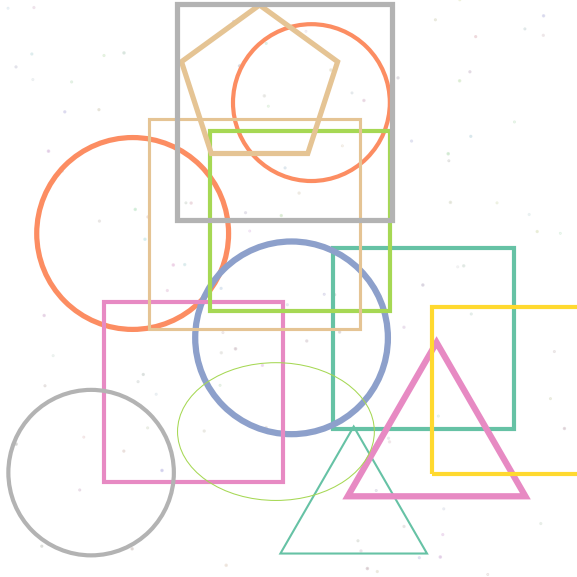[{"shape": "triangle", "thickness": 1, "radius": 0.73, "center": [0.612, 0.114]}, {"shape": "square", "thickness": 2, "radius": 0.78, "center": [0.733, 0.414]}, {"shape": "circle", "thickness": 2.5, "radius": 0.83, "center": [0.23, 0.595]}, {"shape": "circle", "thickness": 2, "radius": 0.68, "center": [0.539, 0.821]}, {"shape": "circle", "thickness": 3, "radius": 0.83, "center": [0.505, 0.414]}, {"shape": "square", "thickness": 2, "radius": 0.78, "center": [0.335, 0.32]}, {"shape": "triangle", "thickness": 3, "radius": 0.89, "center": [0.756, 0.229]}, {"shape": "square", "thickness": 2, "radius": 0.78, "center": [0.519, 0.617]}, {"shape": "oval", "thickness": 0.5, "radius": 0.85, "center": [0.478, 0.252]}, {"shape": "square", "thickness": 2, "radius": 0.72, "center": [0.892, 0.323]}, {"shape": "square", "thickness": 1.5, "radius": 0.91, "center": [0.441, 0.611]}, {"shape": "pentagon", "thickness": 2.5, "radius": 0.71, "center": [0.449, 0.848]}, {"shape": "square", "thickness": 2.5, "radius": 0.93, "center": [0.493, 0.805]}, {"shape": "circle", "thickness": 2, "radius": 0.72, "center": [0.158, 0.181]}]